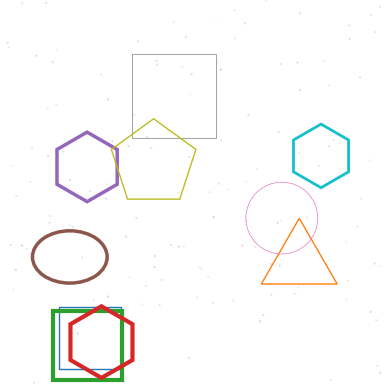[{"shape": "square", "thickness": 1, "radius": 0.4, "center": [0.234, 0.122]}, {"shape": "triangle", "thickness": 1, "radius": 0.57, "center": [0.777, 0.319]}, {"shape": "square", "thickness": 3, "radius": 0.45, "center": [0.227, 0.102]}, {"shape": "hexagon", "thickness": 3, "radius": 0.47, "center": [0.264, 0.111]}, {"shape": "hexagon", "thickness": 2.5, "radius": 0.45, "center": [0.226, 0.566]}, {"shape": "oval", "thickness": 2.5, "radius": 0.48, "center": [0.181, 0.333]}, {"shape": "circle", "thickness": 0.5, "radius": 0.47, "center": [0.732, 0.433]}, {"shape": "square", "thickness": 0.5, "radius": 0.54, "center": [0.451, 0.751]}, {"shape": "pentagon", "thickness": 1, "radius": 0.58, "center": [0.399, 0.576]}, {"shape": "hexagon", "thickness": 2, "radius": 0.41, "center": [0.834, 0.595]}]